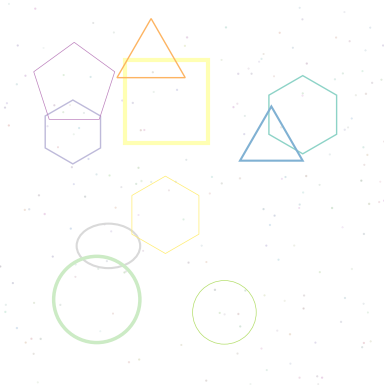[{"shape": "hexagon", "thickness": 1, "radius": 0.51, "center": [0.786, 0.702]}, {"shape": "square", "thickness": 3, "radius": 0.54, "center": [0.432, 0.737]}, {"shape": "hexagon", "thickness": 1, "radius": 0.41, "center": [0.189, 0.657]}, {"shape": "triangle", "thickness": 1.5, "radius": 0.47, "center": [0.705, 0.63]}, {"shape": "triangle", "thickness": 1, "radius": 0.51, "center": [0.392, 0.849]}, {"shape": "circle", "thickness": 0.5, "radius": 0.41, "center": [0.583, 0.189]}, {"shape": "oval", "thickness": 1.5, "radius": 0.41, "center": [0.282, 0.361]}, {"shape": "pentagon", "thickness": 0.5, "radius": 0.55, "center": [0.193, 0.779]}, {"shape": "circle", "thickness": 2.5, "radius": 0.56, "center": [0.251, 0.222]}, {"shape": "hexagon", "thickness": 0.5, "radius": 0.5, "center": [0.43, 0.442]}]